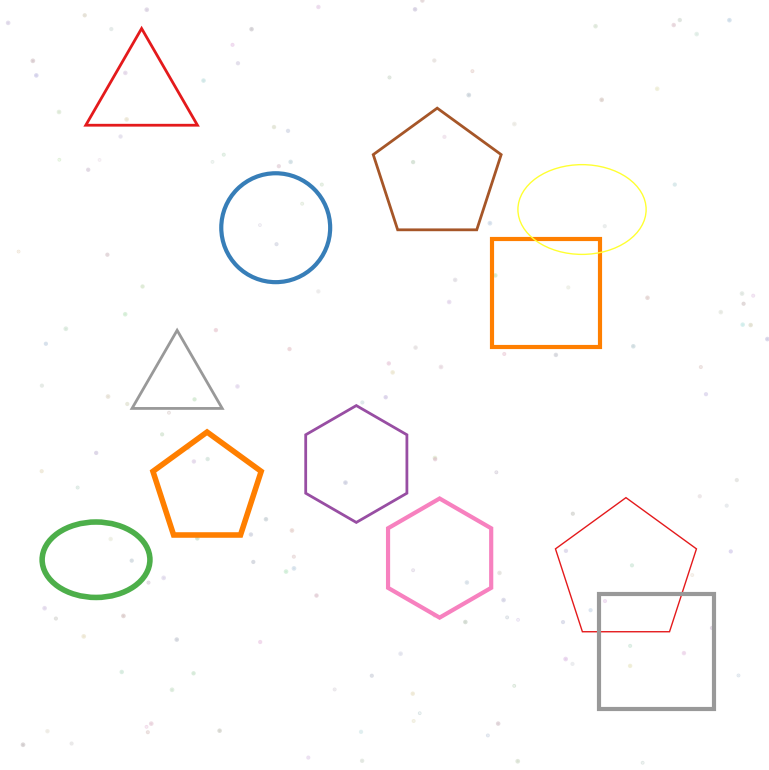[{"shape": "triangle", "thickness": 1, "radius": 0.42, "center": [0.184, 0.879]}, {"shape": "pentagon", "thickness": 0.5, "radius": 0.48, "center": [0.813, 0.257]}, {"shape": "circle", "thickness": 1.5, "radius": 0.35, "center": [0.358, 0.704]}, {"shape": "oval", "thickness": 2, "radius": 0.35, "center": [0.125, 0.273]}, {"shape": "hexagon", "thickness": 1, "radius": 0.38, "center": [0.463, 0.397]}, {"shape": "square", "thickness": 1.5, "radius": 0.35, "center": [0.709, 0.619]}, {"shape": "pentagon", "thickness": 2, "radius": 0.37, "center": [0.269, 0.365]}, {"shape": "oval", "thickness": 0.5, "radius": 0.42, "center": [0.756, 0.728]}, {"shape": "pentagon", "thickness": 1, "radius": 0.44, "center": [0.568, 0.772]}, {"shape": "hexagon", "thickness": 1.5, "radius": 0.39, "center": [0.571, 0.275]}, {"shape": "triangle", "thickness": 1, "radius": 0.34, "center": [0.23, 0.503]}, {"shape": "square", "thickness": 1.5, "radius": 0.37, "center": [0.853, 0.154]}]